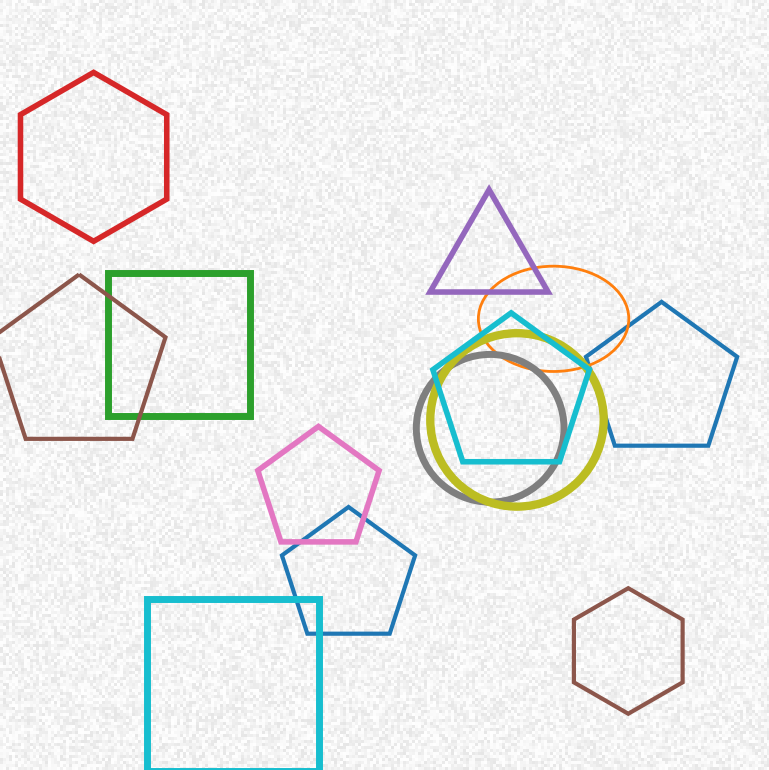[{"shape": "pentagon", "thickness": 1.5, "radius": 0.52, "center": [0.859, 0.505]}, {"shape": "pentagon", "thickness": 1.5, "radius": 0.45, "center": [0.453, 0.251]}, {"shape": "oval", "thickness": 1, "radius": 0.49, "center": [0.719, 0.586]}, {"shape": "square", "thickness": 2.5, "radius": 0.46, "center": [0.232, 0.552]}, {"shape": "hexagon", "thickness": 2, "radius": 0.55, "center": [0.122, 0.796]}, {"shape": "triangle", "thickness": 2, "radius": 0.44, "center": [0.635, 0.665]}, {"shape": "pentagon", "thickness": 1.5, "radius": 0.59, "center": [0.103, 0.526]}, {"shape": "hexagon", "thickness": 1.5, "radius": 0.41, "center": [0.816, 0.155]}, {"shape": "pentagon", "thickness": 2, "radius": 0.41, "center": [0.414, 0.363]}, {"shape": "circle", "thickness": 2.5, "radius": 0.48, "center": [0.637, 0.444]}, {"shape": "circle", "thickness": 3, "radius": 0.56, "center": [0.671, 0.455]}, {"shape": "pentagon", "thickness": 2, "radius": 0.53, "center": [0.664, 0.487]}, {"shape": "square", "thickness": 2.5, "radius": 0.56, "center": [0.303, 0.111]}]